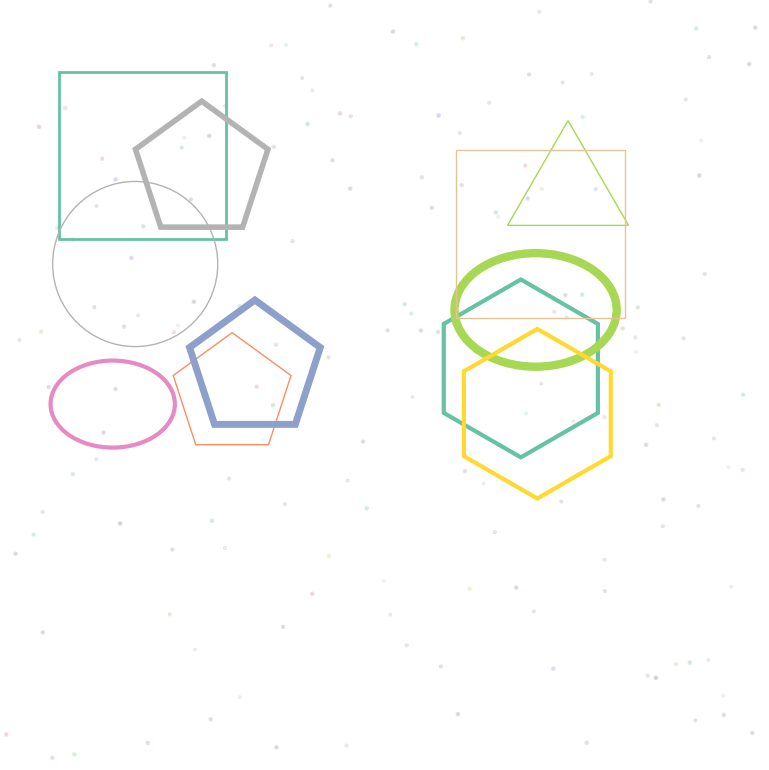[{"shape": "square", "thickness": 1, "radius": 0.54, "center": [0.186, 0.798]}, {"shape": "hexagon", "thickness": 1.5, "radius": 0.58, "center": [0.676, 0.522]}, {"shape": "pentagon", "thickness": 0.5, "radius": 0.4, "center": [0.301, 0.488]}, {"shape": "pentagon", "thickness": 2.5, "radius": 0.45, "center": [0.331, 0.521]}, {"shape": "oval", "thickness": 1.5, "radius": 0.4, "center": [0.146, 0.475]}, {"shape": "triangle", "thickness": 0.5, "radius": 0.45, "center": [0.738, 0.753]}, {"shape": "oval", "thickness": 3, "radius": 0.53, "center": [0.696, 0.598]}, {"shape": "hexagon", "thickness": 1.5, "radius": 0.55, "center": [0.698, 0.463]}, {"shape": "square", "thickness": 0.5, "radius": 0.55, "center": [0.702, 0.696]}, {"shape": "pentagon", "thickness": 2, "radius": 0.45, "center": [0.262, 0.778]}, {"shape": "circle", "thickness": 0.5, "radius": 0.54, "center": [0.176, 0.657]}]